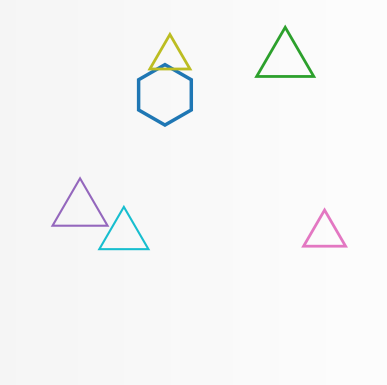[{"shape": "hexagon", "thickness": 2.5, "radius": 0.39, "center": [0.426, 0.754]}, {"shape": "triangle", "thickness": 2, "radius": 0.43, "center": [0.736, 0.844]}, {"shape": "triangle", "thickness": 1.5, "radius": 0.41, "center": [0.207, 0.455]}, {"shape": "triangle", "thickness": 2, "radius": 0.31, "center": [0.838, 0.392]}, {"shape": "triangle", "thickness": 2, "radius": 0.3, "center": [0.438, 0.851]}, {"shape": "triangle", "thickness": 1.5, "radius": 0.37, "center": [0.32, 0.389]}]